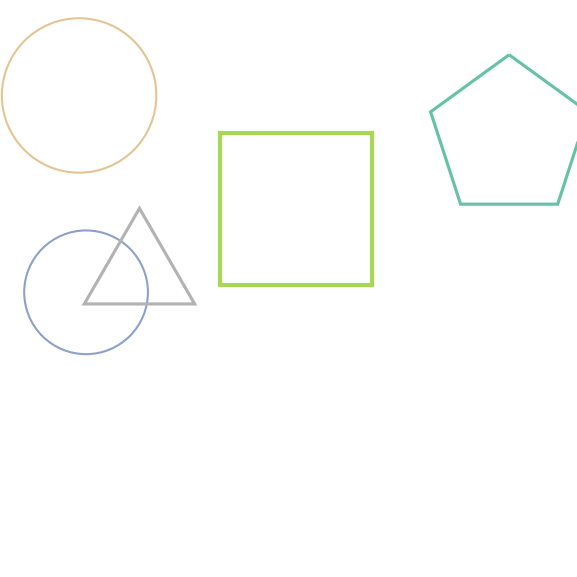[{"shape": "pentagon", "thickness": 1.5, "radius": 0.72, "center": [0.882, 0.761]}, {"shape": "circle", "thickness": 1, "radius": 0.54, "center": [0.149, 0.493]}, {"shape": "square", "thickness": 2, "radius": 0.66, "center": [0.512, 0.637]}, {"shape": "circle", "thickness": 1, "radius": 0.67, "center": [0.137, 0.834]}, {"shape": "triangle", "thickness": 1.5, "radius": 0.55, "center": [0.242, 0.528]}]